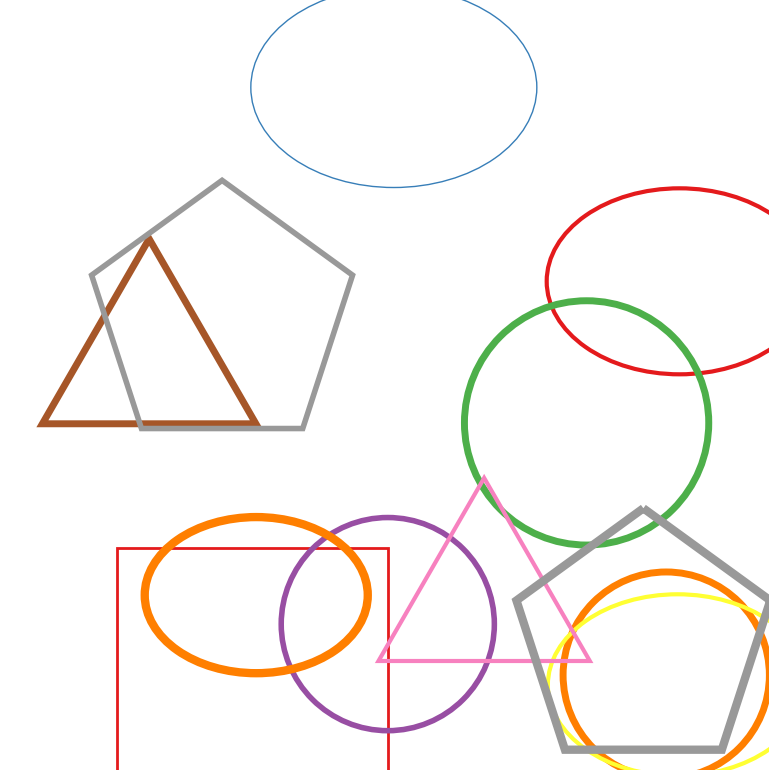[{"shape": "oval", "thickness": 1.5, "radius": 0.86, "center": [0.883, 0.635]}, {"shape": "square", "thickness": 1, "radius": 0.88, "center": [0.328, 0.112]}, {"shape": "oval", "thickness": 0.5, "radius": 0.93, "center": [0.511, 0.886]}, {"shape": "circle", "thickness": 2.5, "radius": 0.79, "center": [0.762, 0.451]}, {"shape": "circle", "thickness": 2, "radius": 0.69, "center": [0.504, 0.189]}, {"shape": "circle", "thickness": 2.5, "radius": 0.67, "center": [0.865, 0.123]}, {"shape": "oval", "thickness": 3, "radius": 0.72, "center": [0.333, 0.227]}, {"shape": "oval", "thickness": 1.5, "radius": 0.84, "center": [0.88, 0.11]}, {"shape": "triangle", "thickness": 2.5, "radius": 0.8, "center": [0.194, 0.53]}, {"shape": "triangle", "thickness": 1.5, "radius": 0.79, "center": [0.629, 0.221]}, {"shape": "pentagon", "thickness": 2, "radius": 0.89, "center": [0.288, 0.588]}, {"shape": "pentagon", "thickness": 3, "radius": 0.87, "center": [0.836, 0.167]}]